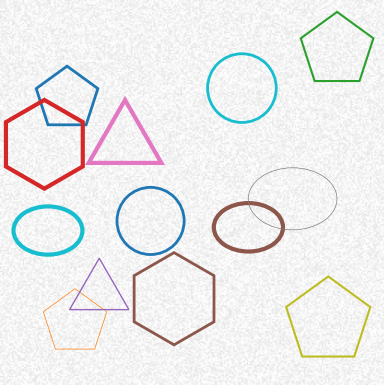[{"shape": "circle", "thickness": 2, "radius": 0.44, "center": [0.391, 0.426]}, {"shape": "pentagon", "thickness": 2, "radius": 0.42, "center": [0.174, 0.744]}, {"shape": "pentagon", "thickness": 0.5, "radius": 0.43, "center": [0.195, 0.163]}, {"shape": "pentagon", "thickness": 1.5, "radius": 0.5, "center": [0.875, 0.87]}, {"shape": "hexagon", "thickness": 3, "radius": 0.58, "center": [0.115, 0.625]}, {"shape": "triangle", "thickness": 1, "radius": 0.44, "center": [0.258, 0.24]}, {"shape": "oval", "thickness": 3, "radius": 0.45, "center": [0.645, 0.41]}, {"shape": "hexagon", "thickness": 2, "radius": 0.6, "center": [0.452, 0.224]}, {"shape": "triangle", "thickness": 3, "radius": 0.54, "center": [0.325, 0.631]}, {"shape": "oval", "thickness": 0.5, "radius": 0.58, "center": [0.76, 0.484]}, {"shape": "pentagon", "thickness": 1.5, "radius": 0.57, "center": [0.853, 0.167]}, {"shape": "circle", "thickness": 2, "radius": 0.45, "center": [0.628, 0.771]}, {"shape": "oval", "thickness": 3, "radius": 0.45, "center": [0.125, 0.401]}]